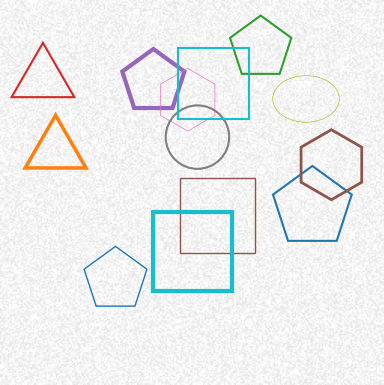[{"shape": "pentagon", "thickness": 1.5, "radius": 0.54, "center": [0.811, 0.461]}, {"shape": "pentagon", "thickness": 1, "radius": 0.43, "center": [0.3, 0.274]}, {"shape": "triangle", "thickness": 2.5, "radius": 0.46, "center": [0.144, 0.609]}, {"shape": "pentagon", "thickness": 1.5, "radius": 0.42, "center": [0.677, 0.876]}, {"shape": "triangle", "thickness": 1.5, "radius": 0.47, "center": [0.112, 0.795]}, {"shape": "pentagon", "thickness": 3, "radius": 0.42, "center": [0.398, 0.788]}, {"shape": "square", "thickness": 1, "radius": 0.49, "center": [0.564, 0.44]}, {"shape": "hexagon", "thickness": 2, "radius": 0.45, "center": [0.861, 0.572]}, {"shape": "hexagon", "thickness": 0.5, "radius": 0.41, "center": [0.488, 0.741]}, {"shape": "circle", "thickness": 1.5, "radius": 0.41, "center": [0.513, 0.644]}, {"shape": "oval", "thickness": 0.5, "radius": 0.43, "center": [0.795, 0.743]}, {"shape": "square", "thickness": 3, "radius": 0.51, "center": [0.501, 0.347]}, {"shape": "square", "thickness": 1.5, "radius": 0.46, "center": [0.555, 0.783]}]